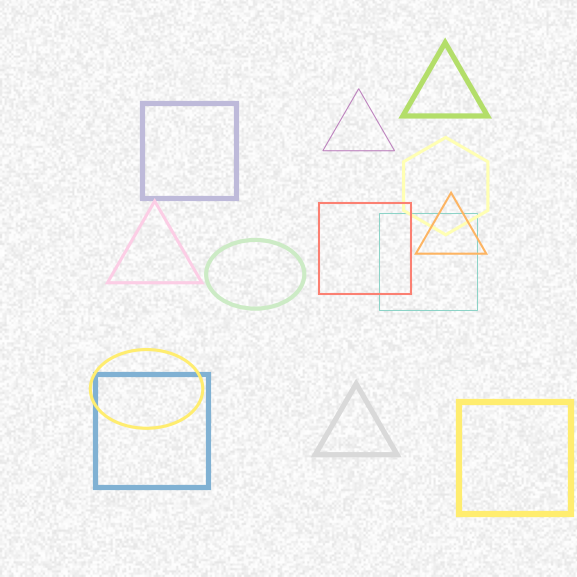[{"shape": "square", "thickness": 0.5, "radius": 0.42, "center": [0.741, 0.546]}, {"shape": "hexagon", "thickness": 1.5, "radius": 0.42, "center": [0.772, 0.677]}, {"shape": "square", "thickness": 2.5, "radius": 0.41, "center": [0.327, 0.739]}, {"shape": "square", "thickness": 1, "radius": 0.4, "center": [0.632, 0.569]}, {"shape": "square", "thickness": 2.5, "radius": 0.49, "center": [0.262, 0.254]}, {"shape": "triangle", "thickness": 1, "radius": 0.35, "center": [0.781, 0.595]}, {"shape": "triangle", "thickness": 2.5, "radius": 0.42, "center": [0.771, 0.841]}, {"shape": "triangle", "thickness": 1.5, "radius": 0.47, "center": [0.268, 0.557]}, {"shape": "triangle", "thickness": 2.5, "radius": 0.41, "center": [0.617, 0.253]}, {"shape": "triangle", "thickness": 0.5, "radius": 0.36, "center": [0.621, 0.774]}, {"shape": "oval", "thickness": 2, "radius": 0.42, "center": [0.442, 0.524]}, {"shape": "oval", "thickness": 1.5, "radius": 0.49, "center": [0.254, 0.326]}, {"shape": "square", "thickness": 3, "radius": 0.49, "center": [0.892, 0.206]}]